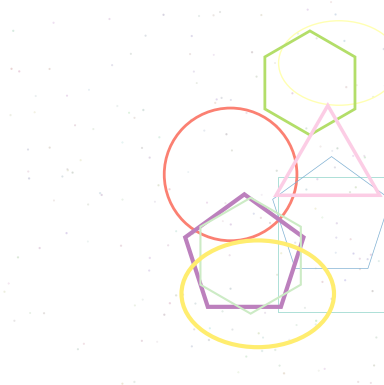[{"shape": "square", "thickness": 0.5, "radius": 0.88, "center": [0.899, 0.365]}, {"shape": "oval", "thickness": 1, "radius": 0.78, "center": [0.88, 0.836]}, {"shape": "circle", "thickness": 2, "radius": 0.86, "center": [0.599, 0.547]}, {"shape": "pentagon", "thickness": 0.5, "radius": 0.8, "center": [0.861, 0.433]}, {"shape": "hexagon", "thickness": 2, "radius": 0.68, "center": [0.805, 0.785]}, {"shape": "triangle", "thickness": 2.5, "radius": 0.78, "center": [0.851, 0.57]}, {"shape": "pentagon", "thickness": 3, "radius": 0.81, "center": [0.635, 0.334]}, {"shape": "hexagon", "thickness": 1.5, "radius": 0.75, "center": [0.651, 0.336]}, {"shape": "oval", "thickness": 3, "radius": 0.99, "center": [0.669, 0.237]}]